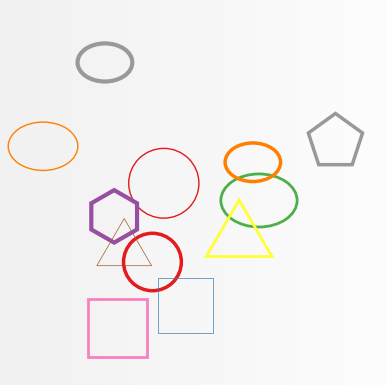[{"shape": "circle", "thickness": 1, "radius": 0.45, "center": [0.423, 0.524]}, {"shape": "circle", "thickness": 2.5, "radius": 0.37, "center": [0.393, 0.319]}, {"shape": "square", "thickness": 0.5, "radius": 0.36, "center": [0.478, 0.207]}, {"shape": "oval", "thickness": 2, "radius": 0.49, "center": [0.668, 0.479]}, {"shape": "hexagon", "thickness": 3, "radius": 0.34, "center": [0.295, 0.438]}, {"shape": "oval", "thickness": 2.5, "radius": 0.36, "center": [0.652, 0.579]}, {"shape": "oval", "thickness": 1, "radius": 0.45, "center": [0.111, 0.62]}, {"shape": "triangle", "thickness": 2, "radius": 0.49, "center": [0.617, 0.383]}, {"shape": "triangle", "thickness": 0.5, "radius": 0.41, "center": [0.321, 0.351]}, {"shape": "square", "thickness": 2, "radius": 0.38, "center": [0.303, 0.148]}, {"shape": "pentagon", "thickness": 2.5, "radius": 0.37, "center": [0.866, 0.632]}, {"shape": "oval", "thickness": 3, "radius": 0.35, "center": [0.271, 0.838]}]